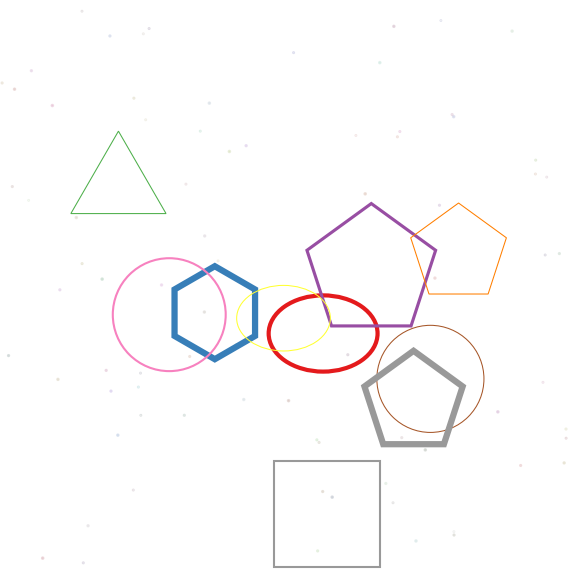[{"shape": "oval", "thickness": 2, "radius": 0.47, "center": [0.559, 0.422]}, {"shape": "hexagon", "thickness": 3, "radius": 0.4, "center": [0.372, 0.458]}, {"shape": "triangle", "thickness": 0.5, "radius": 0.48, "center": [0.205, 0.677]}, {"shape": "pentagon", "thickness": 1.5, "radius": 0.59, "center": [0.643, 0.53]}, {"shape": "pentagon", "thickness": 0.5, "radius": 0.44, "center": [0.794, 0.56]}, {"shape": "oval", "thickness": 0.5, "radius": 0.41, "center": [0.491, 0.448]}, {"shape": "circle", "thickness": 0.5, "radius": 0.46, "center": [0.745, 0.343]}, {"shape": "circle", "thickness": 1, "radius": 0.49, "center": [0.293, 0.454]}, {"shape": "square", "thickness": 1, "radius": 0.46, "center": [0.566, 0.109]}, {"shape": "pentagon", "thickness": 3, "radius": 0.45, "center": [0.716, 0.302]}]